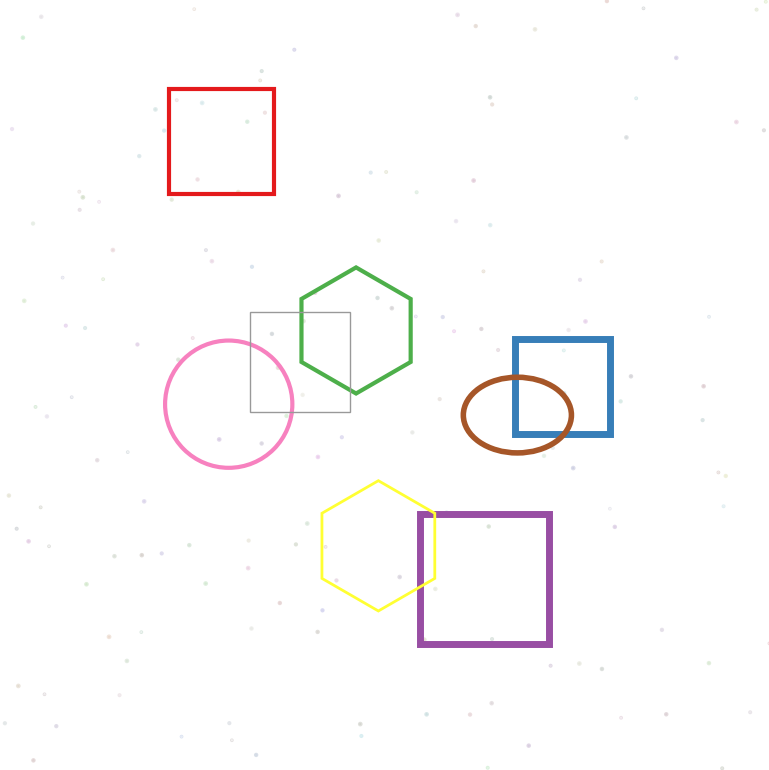[{"shape": "square", "thickness": 1.5, "radius": 0.34, "center": [0.288, 0.816]}, {"shape": "square", "thickness": 2.5, "radius": 0.31, "center": [0.73, 0.498]}, {"shape": "hexagon", "thickness": 1.5, "radius": 0.41, "center": [0.462, 0.571]}, {"shape": "square", "thickness": 2.5, "radius": 0.42, "center": [0.629, 0.248]}, {"shape": "hexagon", "thickness": 1, "radius": 0.42, "center": [0.491, 0.291]}, {"shape": "oval", "thickness": 2, "radius": 0.35, "center": [0.672, 0.461]}, {"shape": "circle", "thickness": 1.5, "radius": 0.41, "center": [0.297, 0.475]}, {"shape": "square", "thickness": 0.5, "radius": 0.32, "center": [0.39, 0.53]}]